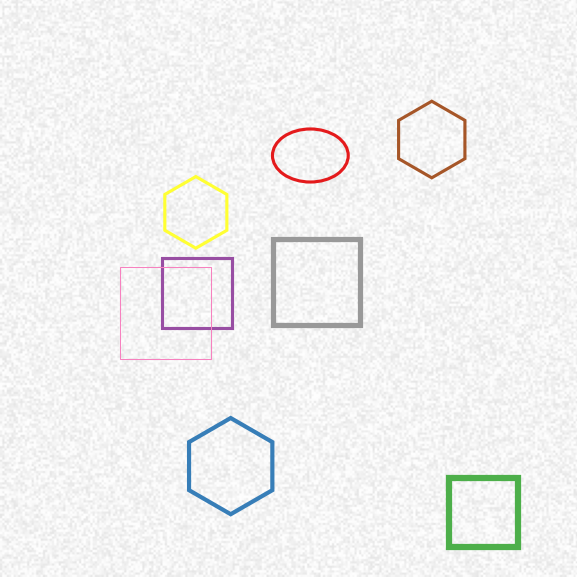[{"shape": "oval", "thickness": 1.5, "radius": 0.33, "center": [0.537, 0.73]}, {"shape": "hexagon", "thickness": 2, "radius": 0.42, "center": [0.399, 0.192]}, {"shape": "square", "thickness": 3, "radius": 0.3, "center": [0.838, 0.112]}, {"shape": "square", "thickness": 1.5, "radius": 0.3, "center": [0.342, 0.492]}, {"shape": "hexagon", "thickness": 1.5, "radius": 0.31, "center": [0.339, 0.631]}, {"shape": "hexagon", "thickness": 1.5, "radius": 0.33, "center": [0.748, 0.758]}, {"shape": "square", "thickness": 0.5, "radius": 0.39, "center": [0.286, 0.457]}, {"shape": "square", "thickness": 2.5, "radius": 0.37, "center": [0.548, 0.511]}]